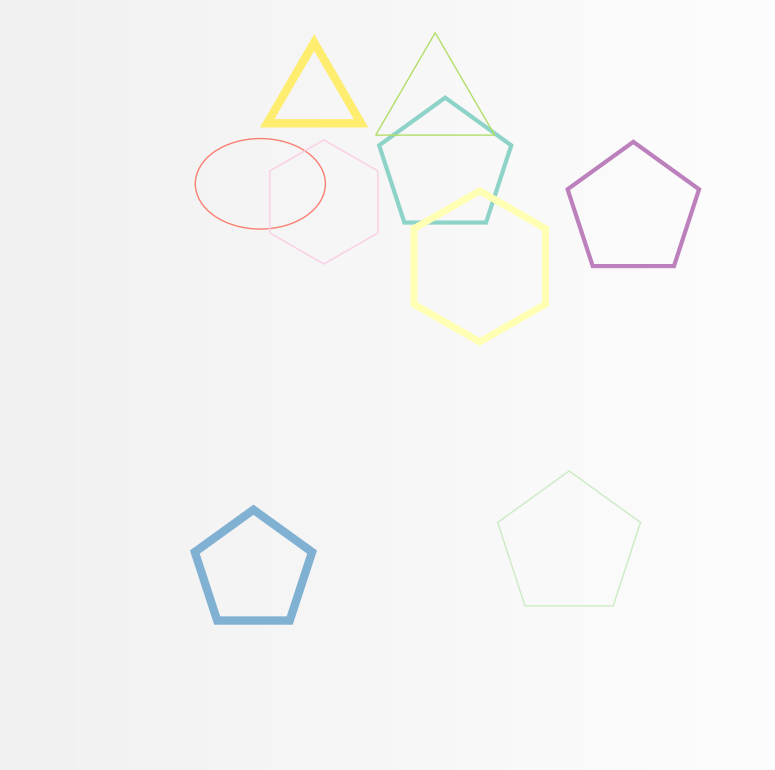[{"shape": "pentagon", "thickness": 1.5, "radius": 0.45, "center": [0.574, 0.784]}, {"shape": "hexagon", "thickness": 2.5, "radius": 0.49, "center": [0.619, 0.654]}, {"shape": "oval", "thickness": 0.5, "radius": 0.42, "center": [0.336, 0.761]}, {"shape": "pentagon", "thickness": 3, "radius": 0.4, "center": [0.327, 0.258]}, {"shape": "triangle", "thickness": 0.5, "radius": 0.44, "center": [0.562, 0.869]}, {"shape": "hexagon", "thickness": 0.5, "radius": 0.4, "center": [0.418, 0.738]}, {"shape": "pentagon", "thickness": 1.5, "radius": 0.45, "center": [0.817, 0.727]}, {"shape": "pentagon", "thickness": 0.5, "radius": 0.48, "center": [0.734, 0.292]}, {"shape": "triangle", "thickness": 3, "radius": 0.35, "center": [0.405, 0.875]}]